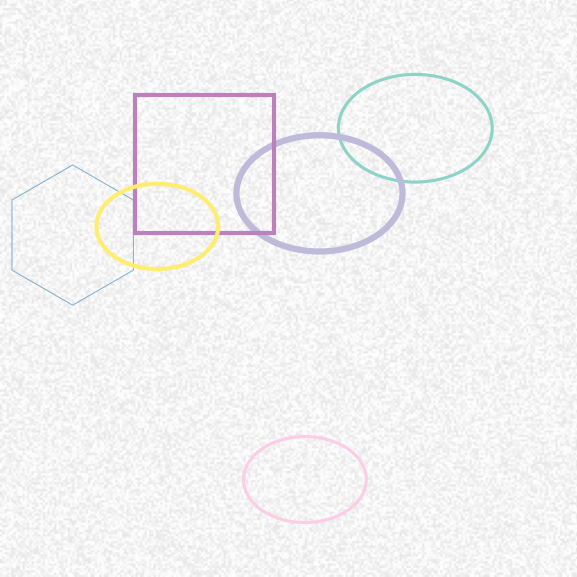[{"shape": "oval", "thickness": 1.5, "radius": 0.67, "center": [0.719, 0.777]}, {"shape": "oval", "thickness": 3, "radius": 0.72, "center": [0.553, 0.664]}, {"shape": "hexagon", "thickness": 0.5, "radius": 0.61, "center": [0.126, 0.592]}, {"shape": "oval", "thickness": 1.5, "radius": 0.53, "center": [0.528, 0.169]}, {"shape": "square", "thickness": 2, "radius": 0.6, "center": [0.354, 0.715]}, {"shape": "oval", "thickness": 2, "radius": 0.53, "center": [0.272, 0.607]}]